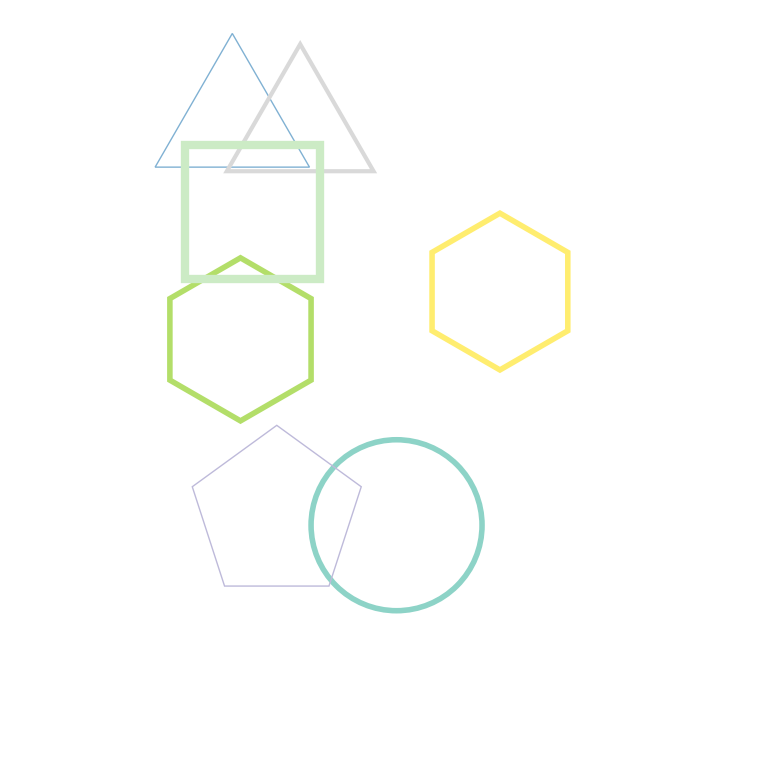[{"shape": "circle", "thickness": 2, "radius": 0.56, "center": [0.515, 0.318]}, {"shape": "pentagon", "thickness": 0.5, "radius": 0.58, "center": [0.359, 0.332]}, {"shape": "triangle", "thickness": 0.5, "radius": 0.58, "center": [0.302, 0.841]}, {"shape": "hexagon", "thickness": 2, "radius": 0.53, "center": [0.312, 0.559]}, {"shape": "triangle", "thickness": 1.5, "radius": 0.55, "center": [0.39, 0.833]}, {"shape": "square", "thickness": 3, "radius": 0.44, "center": [0.328, 0.725]}, {"shape": "hexagon", "thickness": 2, "radius": 0.51, "center": [0.649, 0.621]}]